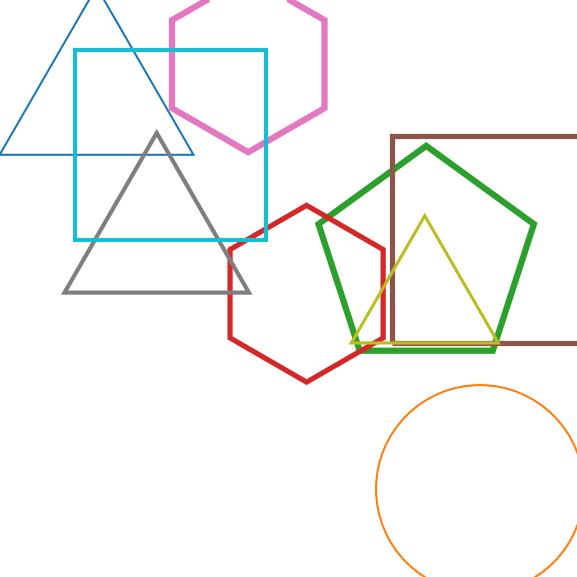[{"shape": "triangle", "thickness": 1, "radius": 0.97, "center": [0.167, 0.828]}, {"shape": "circle", "thickness": 1, "radius": 0.9, "center": [0.831, 0.152]}, {"shape": "pentagon", "thickness": 3, "radius": 0.98, "center": [0.738, 0.55]}, {"shape": "hexagon", "thickness": 2.5, "radius": 0.77, "center": [0.531, 0.49]}, {"shape": "square", "thickness": 2.5, "radius": 0.9, "center": [0.858, 0.584]}, {"shape": "hexagon", "thickness": 3, "radius": 0.76, "center": [0.43, 0.888]}, {"shape": "triangle", "thickness": 2, "radius": 0.92, "center": [0.271, 0.585]}, {"shape": "triangle", "thickness": 1.5, "radius": 0.73, "center": [0.736, 0.479]}, {"shape": "square", "thickness": 2, "radius": 0.83, "center": [0.295, 0.748]}]